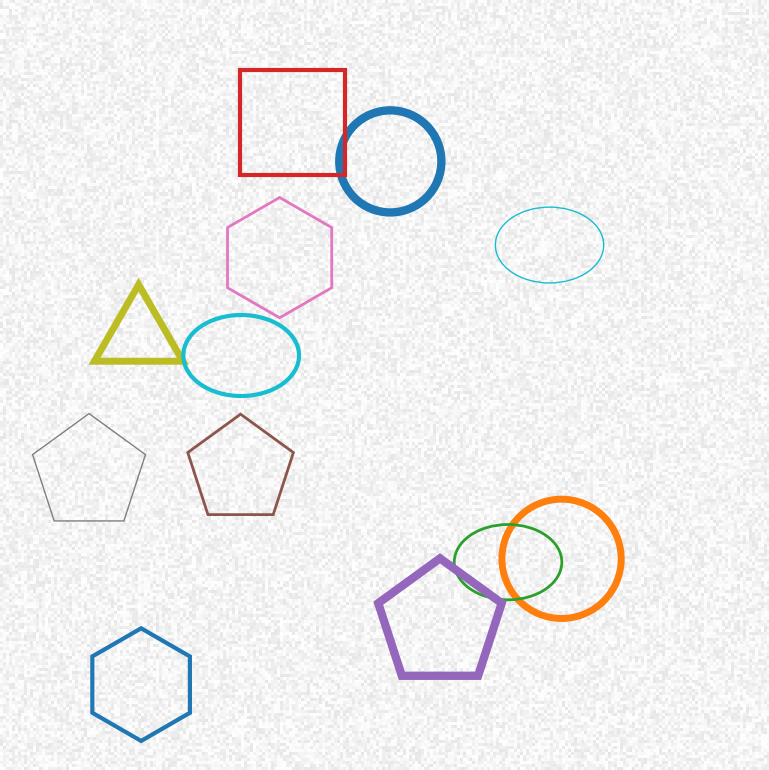[{"shape": "hexagon", "thickness": 1.5, "radius": 0.37, "center": [0.183, 0.111]}, {"shape": "circle", "thickness": 3, "radius": 0.33, "center": [0.507, 0.79]}, {"shape": "circle", "thickness": 2.5, "radius": 0.39, "center": [0.729, 0.274]}, {"shape": "oval", "thickness": 1, "radius": 0.35, "center": [0.66, 0.27]}, {"shape": "square", "thickness": 1.5, "radius": 0.34, "center": [0.38, 0.841]}, {"shape": "pentagon", "thickness": 3, "radius": 0.42, "center": [0.571, 0.191]}, {"shape": "pentagon", "thickness": 1, "radius": 0.36, "center": [0.312, 0.39]}, {"shape": "hexagon", "thickness": 1, "radius": 0.39, "center": [0.363, 0.665]}, {"shape": "pentagon", "thickness": 0.5, "radius": 0.39, "center": [0.116, 0.386]}, {"shape": "triangle", "thickness": 2.5, "radius": 0.33, "center": [0.18, 0.564]}, {"shape": "oval", "thickness": 0.5, "radius": 0.35, "center": [0.714, 0.682]}, {"shape": "oval", "thickness": 1.5, "radius": 0.38, "center": [0.313, 0.538]}]